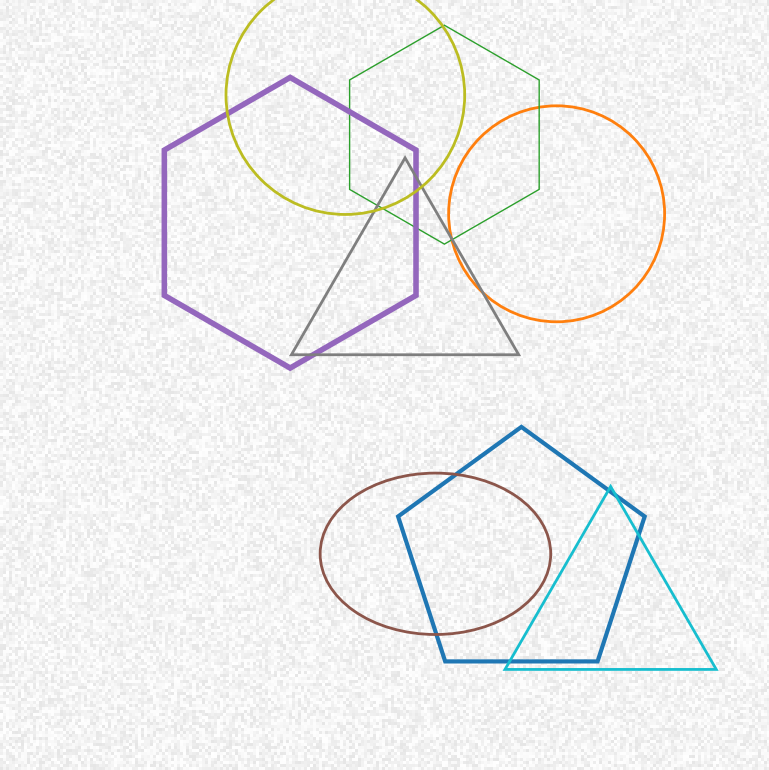[{"shape": "pentagon", "thickness": 1.5, "radius": 0.84, "center": [0.677, 0.277]}, {"shape": "circle", "thickness": 1, "radius": 0.7, "center": [0.723, 0.722]}, {"shape": "hexagon", "thickness": 0.5, "radius": 0.71, "center": [0.577, 0.825]}, {"shape": "hexagon", "thickness": 2, "radius": 0.94, "center": [0.377, 0.711]}, {"shape": "oval", "thickness": 1, "radius": 0.75, "center": [0.565, 0.281]}, {"shape": "triangle", "thickness": 1, "radius": 0.85, "center": [0.526, 0.625]}, {"shape": "circle", "thickness": 1, "radius": 0.77, "center": [0.448, 0.876]}, {"shape": "triangle", "thickness": 1, "radius": 0.79, "center": [0.793, 0.21]}]